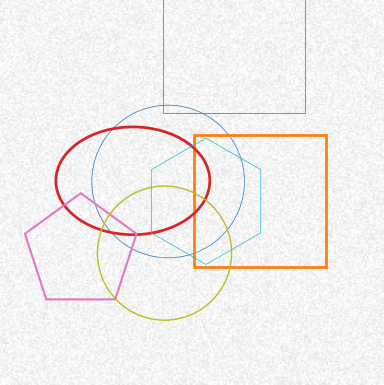[{"shape": "circle", "thickness": 0.5, "radius": 0.99, "center": [0.437, 0.529]}, {"shape": "square", "thickness": 2, "radius": 0.86, "center": [0.676, 0.478]}, {"shape": "oval", "thickness": 2, "radius": 1.0, "center": [0.345, 0.53]}, {"shape": "square", "thickness": 0.5, "radius": 0.93, "center": [0.608, 0.892]}, {"shape": "pentagon", "thickness": 1.5, "radius": 0.76, "center": [0.21, 0.346]}, {"shape": "circle", "thickness": 1, "radius": 0.87, "center": [0.427, 0.343]}, {"shape": "hexagon", "thickness": 0.5, "radius": 0.82, "center": [0.535, 0.477]}]